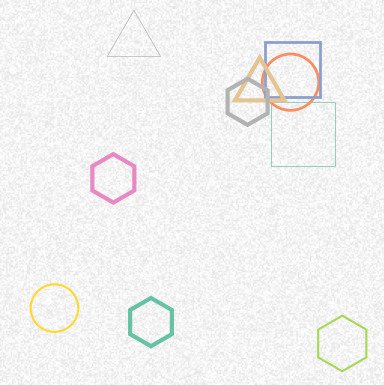[{"shape": "hexagon", "thickness": 3, "radius": 0.31, "center": [0.392, 0.163]}, {"shape": "square", "thickness": 0.5, "radius": 0.42, "center": [0.787, 0.651]}, {"shape": "circle", "thickness": 2, "radius": 0.37, "center": [0.755, 0.787]}, {"shape": "square", "thickness": 2, "radius": 0.36, "center": [0.759, 0.819]}, {"shape": "hexagon", "thickness": 3, "radius": 0.31, "center": [0.294, 0.537]}, {"shape": "hexagon", "thickness": 1.5, "radius": 0.36, "center": [0.889, 0.108]}, {"shape": "circle", "thickness": 1.5, "radius": 0.31, "center": [0.142, 0.2]}, {"shape": "triangle", "thickness": 3, "radius": 0.37, "center": [0.675, 0.776]}, {"shape": "hexagon", "thickness": 3, "radius": 0.3, "center": [0.643, 0.736]}, {"shape": "triangle", "thickness": 0.5, "radius": 0.4, "center": [0.348, 0.893]}]